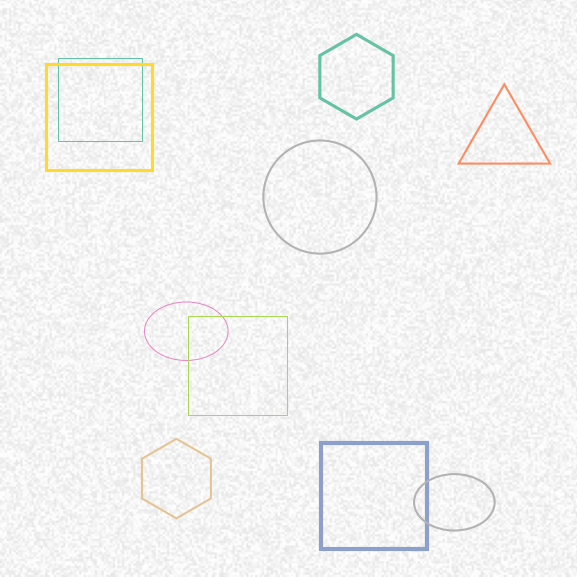[{"shape": "hexagon", "thickness": 1.5, "radius": 0.37, "center": [0.617, 0.866]}, {"shape": "square", "thickness": 0.5, "radius": 0.36, "center": [0.173, 0.827]}, {"shape": "triangle", "thickness": 1, "radius": 0.46, "center": [0.873, 0.762]}, {"shape": "square", "thickness": 2, "radius": 0.46, "center": [0.647, 0.14]}, {"shape": "oval", "thickness": 0.5, "radius": 0.36, "center": [0.323, 0.426]}, {"shape": "square", "thickness": 0.5, "radius": 0.43, "center": [0.411, 0.367]}, {"shape": "square", "thickness": 1.5, "radius": 0.46, "center": [0.171, 0.796]}, {"shape": "hexagon", "thickness": 1, "radius": 0.34, "center": [0.305, 0.17]}, {"shape": "oval", "thickness": 1, "radius": 0.35, "center": [0.787, 0.129]}, {"shape": "circle", "thickness": 1, "radius": 0.49, "center": [0.554, 0.658]}]